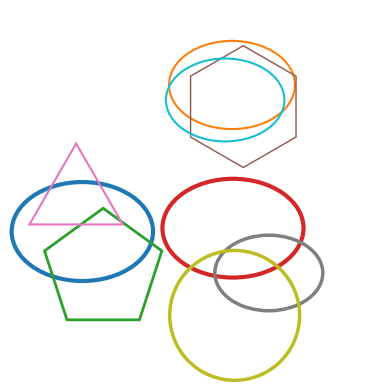[{"shape": "oval", "thickness": 3, "radius": 0.92, "center": [0.214, 0.399]}, {"shape": "oval", "thickness": 1.5, "radius": 0.82, "center": [0.603, 0.779]}, {"shape": "pentagon", "thickness": 2, "radius": 0.8, "center": [0.268, 0.299]}, {"shape": "oval", "thickness": 3, "radius": 0.92, "center": [0.605, 0.407]}, {"shape": "hexagon", "thickness": 1, "radius": 0.79, "center": [0.632, 0.723]}, {"shape": "triangle", "thickness": 1.5, "radius": 0.7, "center": [0.198, 0.487]}, {"shape": "oval", "thickness": 2.5, "radius": 0.7, "center": [0.698, 0.291]}, {"shape": "circle", "thickness": 2.5, "radius": 0.84, "center": [0.61, 0.181]}, {"shape": "oval", "thickness": 1.5, "radius": 0.77, "center": [0.585, 0.74]}]